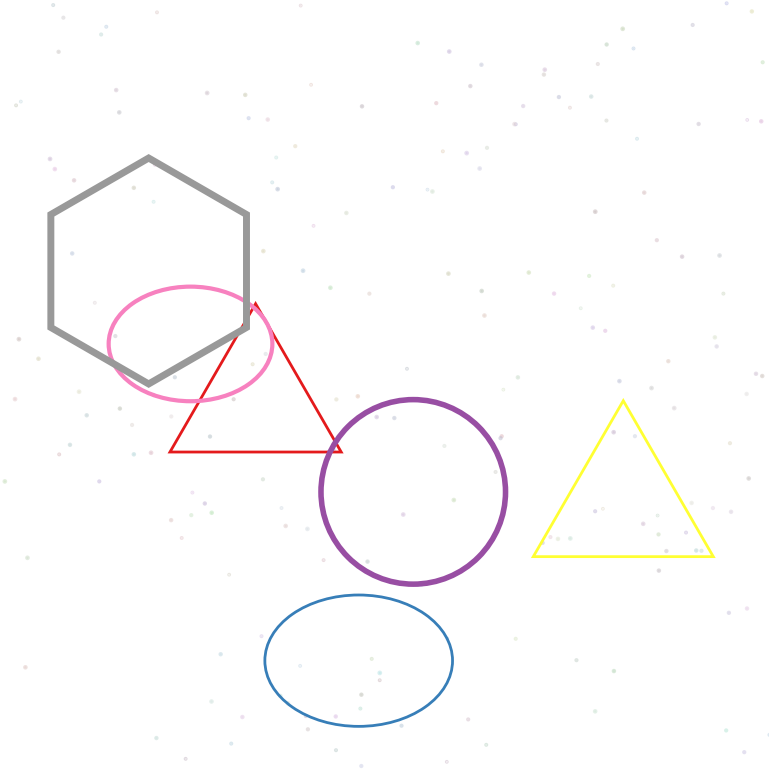[{"shape": "triangle", "thickness": 1, "radius": 0.64, "center": [0.332, 0.477]}, {"shape": "oval", "thickness": 1, "radius": 0.61, "center": [0.466, 0.142]}, {"shape": "circle", "thickness": 2, "radius": 0.6, "center": [0.537, 0.361]}, {"shape": "triangle", "thickness": 1, "radius": 0.67, "center": [0.809, 0.345]}, {"shape": "oval", "thickness": 1.5, "radius": 0.53, "center": [0.247, 0.553]}, {"shape": "hexagon", "thickness": 2.5, "radius": 0.73, "center": [0.193, 0.648]}]